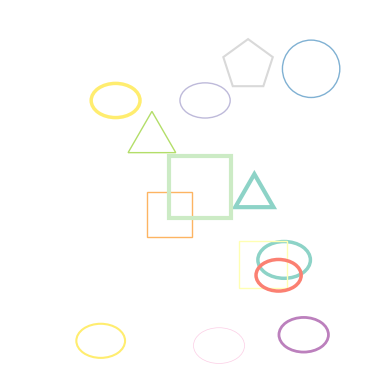[{"shape": "triangle", "thickness": 3, "radius": 0.29, "center": [0.661, 0.491]}, {"shape": "oval", "thickness": 2.5, "radius": 0.34, "center": [0.738, 0.325]}, {"shape": "square", "thickness": 1, "radius": 0.31, "center": [0.683, 0.313]}, {"shape": "oval", "thickness": 1, "radius": 0.33, "center": [0.533, 0.739]}, {"shape": "oval", "thickness": 2.5, "radius": 0.29, "center": [0.724, 0.285]}, {"shape": "circle", "thickness": 1, "radius": 0.37, "center": [0.808, 0.821]}, {"shape": "square", "thickness": 1, "radius": 0.29, "center": [0.44, 0.443]}, {"shape": "triangle", "thickness": 1, "radius": 0.36, "center": [0.395, 0.639]}, {"shape": "oval", "thickness": 0.5, "radius": 0.33, "center": [0.569, 0.102]}, {"shape": "pentagon", "thickness": 1.5, "radius": 0.34, "center": [0.644, 0.831]}, {"shape": "oval", "thickness": 2, "radius": 0.32, "center": [0.789, 0.131]}, {"shape": "square", "thickness": 3, "radius": 0.4, "center": [0.518, 0.515]}, {"shape": "oval", "thickness": 1.5, "radius": 0.32, "center": [0.262, 0.115]}, {"shape": "oval", "thickness": 2.5, "radius": 0.32, "center": [0.3, 0.739]}]